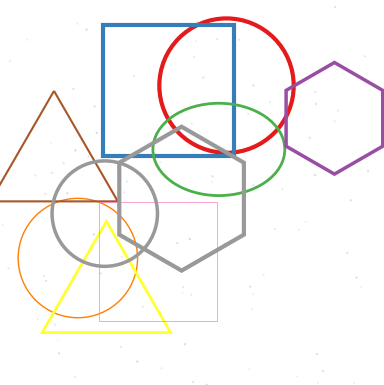[{"shape": "circle", "thickness": 3, "radius": 0.87, "center": [0.588, 0.778]}, {"shape": "square", "thickness": 3, "radius": 0.85, "center": [0.437, 0.766]}, {"shape": "oval", "thickness": 2, "radius": 0.86, "center": [0.568, 0.612]}, {"shape": "hexagon", "thickness": 2.5, "radius": 0.72, "center": [0.869, 0.693]}, {"shape": "circle", "thickness": 1, "radius": 0.78, "center": [0.202, 0.33]}, {"shape": "triangle", "thickness": 2, "radius": 0.96, "center": [0.276, 0.232]}, {"shape": "triangle", "thickness": 1.5, "radius": 0.96, "center": [0.14, 0.573]}, {"shape": "square", "thickness": 0.5, "radius": 0.77, "center": [0.411, 0.32]}, {"shape": "circle", "thickness": 2.5, "radius": 0.68, "center": [0.272, 0.445]}, {"shape": "hexagon", "thickness": 3, "radius": 0.93, "center": [0.472, 0.484]}]